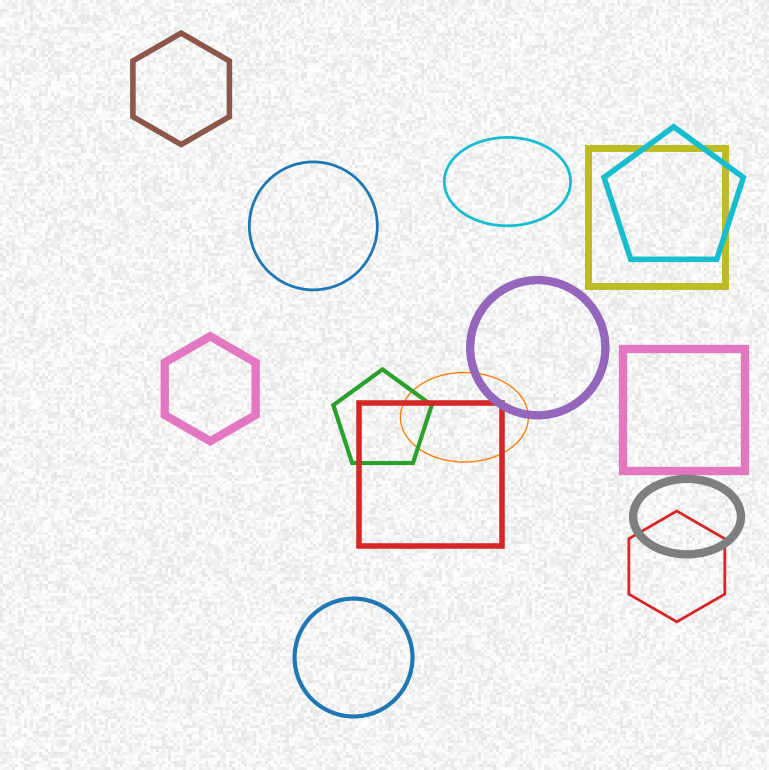[{"shape": "circle", "thickness": 1.5, "radius": 0.38, "center": [0.459, 0.146]}, {"shape": "circle", "thickness": 1, "radius": 0.42, "center": [0.407, 0.707]}, {"shape": "oval", "thickness": 0.5, "radius": 0.42, "center": [0.603, 0.458]}, {"shape": "pentagon", "thickness": 1.5, "radius": 0.34, "center": [0.497, 0.453]}, {"shape": "square", "thickness": 2, "radius": 0.46, "center": [0.559, 0.384]}, {"shape": "hexagon", "thickness": 1, "radius": 0.36, "center": [0.879, 0.264]}, {"shape": "circle", "thickness": 3, "radius": 0.44, "center": [0.698, 0.548]}, {"shape": "hexagon", "thickness": 2, "radius": 0.36, "center": [0.235, 0.885]}, {"shape": "square", "thickness": 3, "radius": 0.4, "center": [0.889, 0.468]}, {"shape": "hexagon", "thickness": 3, "radius": 0.34, "center": [0.273, 0.495]}, {"shape": "oval", "thickness": 3, "radius": 0.35, "center": [0.892, 0.329]}, {"shape": "square", "thickness": 2.5, "radius": 0.45, "center": [0.852, 0.718]}, {"shape": "pentagon", "thickness": 2, "radius": 0.48, "center": [0.875, 0.74]}, {"shape": "oval", "thickness": 1, "radius": 0.41, "center": [0.659, 0.764]}]